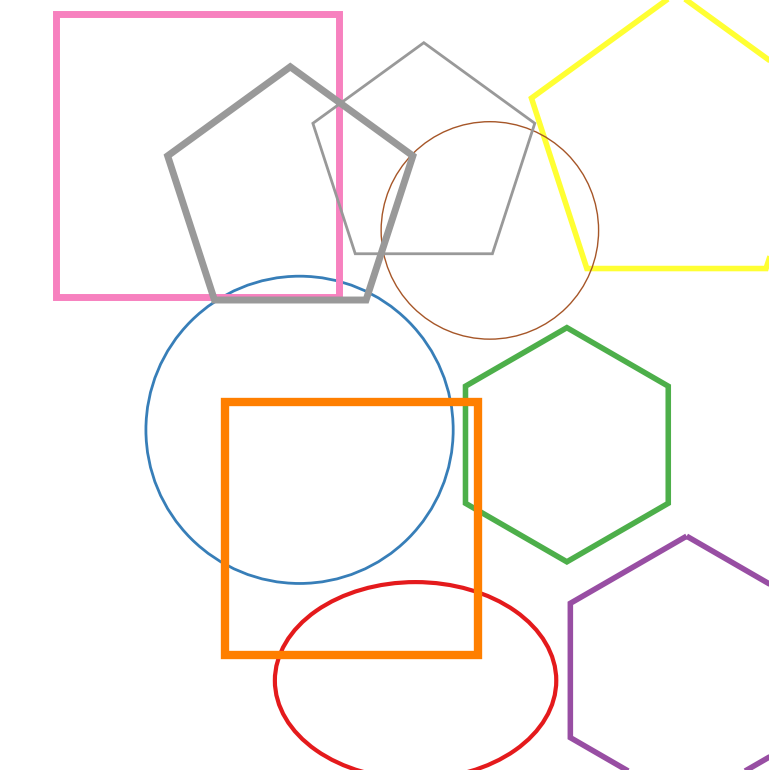[{"shape": "oval", "thickness": 1.5, "radius": 0.91, "center": [0.54, 0.116]}, {"shape": "circle", "thickness": 1, "radius": 1.0, "center": [0.389, 0.442]}, {"shape": "hexagon", "thickness": 2, "radius": 0.76, "center": [0.736, 0.422]}, {"shape": "hexagon", "thickness": 2, "radius": 0.87, "center": [0.892, 0.129]}, {"shape": "square", "thickness": 3, "radius": 0.82, "center": [0.456, 0.314]}, {"shape": "pentagon", "thickness": 2, "radius": 0.99, "center": [0.878, 0.811]}, {"shape": "circle", "thickness": 0.5, "radius": 0.71, "center": [0.636, 0.701]}, {"shape": "square", "thickness": 2.5, "radius": 0.92, "center": [0.256, 0.798]}, {"shape": "pentagon", "thickness": 1, "radius": 0.76, "center": [0.55, 0.793]}, {"shape": "pentagon", "thickness": 2.5, "radius": 0.84, "center": [0.377, 0.746]}]